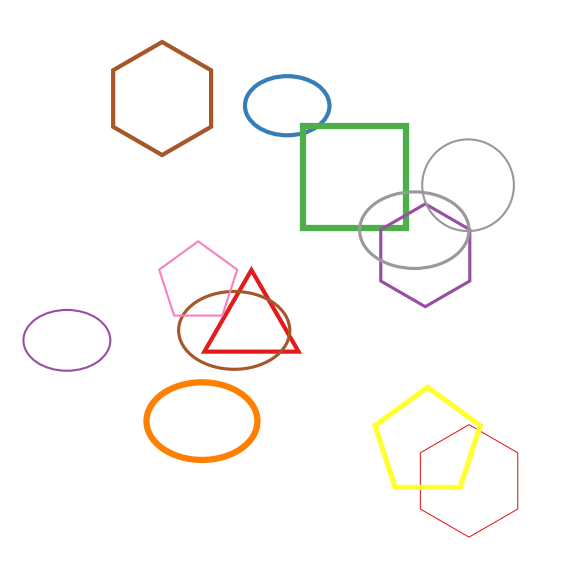[{"shape": "triangle", "thickness": 2, "radius": 0.47, "center": [0.435, 0.437]}, {"shape": "hexagon", "thickness": 0.5, "radius": 0.49, "center": [0.812, 0.166]}, {"shape": "oval", "thickness": 2, "radius": 0.37, "center": [0.497, 0.816]}, {"shape": "square", "thickness": 3, "radius": 0.44, "center": [0.614, 0.693]}, {"shape": "hexagon", "thickness": 1.5, "radius": 0.45, "center": [0.736, 0.557]}, {"shape": "oval", "thickness": 1, "radius": 0.38, "center": [0.116, 0.41]}, {"shape": "oval", "thickness": 3, "radius": 0.48, "center": [0.35, 0.27]}, {"shape": "pentagon", "thickness": 2.5, "radius": 0.48, "center": [0.74, 0.233]}, {"shape": "hexagon", "thickness": 2, "radius": 0.49, "center": [0.281, 0.829]}, {"shape": "oval", "thickness": 1.5, "radius": 0.48, "center": [0.406, 0.427]}, {"shape": "pentagon", "thickness": 1, "radius": 0.36, "center": [0.343, 0.51]}, {"shape": "circle", "thickness": 1, "radius": 0.4, "center": [0.81, 0.678]}, {"shape": "oval", "thickness": 1.5, "radius": 0.47, "center": [0.717, 0.601]}]